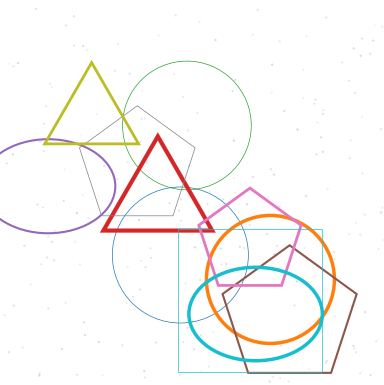[{"shape": "circle", "thickness": 0.5, "radius": 0.88, "center": [0.468, 0.338]}, {"shape": "circle", "thickness": 2.5, "radius": 0.83, "center": [0.702, 0.274]}, {"shape": "circle", "thickness": 0.5, "radius": 0.84, "center": [0.485, 0.674]}, {"shape": "triangle", "thickness": 3, "radius": 0.82, "center": [0.41, 0.483]}, {"shape": "oval", "thickness": 1.5, "radius": 0.87, "center": [0.125, 0.516]}, {"shape": "pentagon", "thickness": 1.5, "radius": 0.92, "center": [0.752, 0.18]}, {"shape": "pentagon", "thickness": 2, "radius": 0.7, "center": [0.649, 0.372]}, {"shape": "pentagon", "thickness": 0.5, "radius": 0.79, "center": [0.357, 0.567]}, {"shape": "triangle", "thickness": 2, "radius": 0.7, "center": [0.238, 0.697]}, {"shape": "oval", "thickness": 2.5, "radius": 0.87, "center": [0.664, 0.184]}, {"shape": "square", "thickness": 0.5, "radius": 0.93, "center": [0.65, 0.219]}]